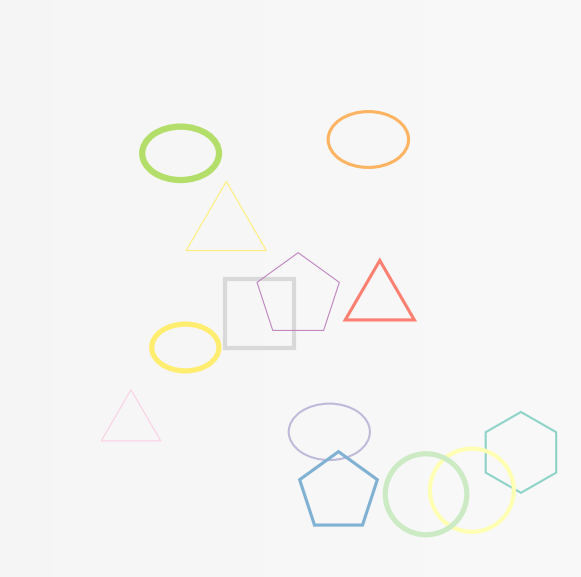[{"shape": "hexagon", "thickness": 1, "radius": 0.35, "center": [0.896, 0.216]}, {"shape": "circle", "thickness": 2, "radius": 0.36, "center": [0.812, 0.15]}, {"shape": "oval", "thickness": 1, "radius": 0.35, "center": [0.567, 0.251]}, {"shape": "triangle", "thickness": 1.5, "radius": 0.34, "center": [0.653, 0.479]}, {"shape": "pentagon", "thickness": 1.5, "radius": 0.35, "center": [0.582, 0.147]}, {"shape": "oval", "thickness": 1.5, "radius": 0.35, "center": [0.634, 0.758]}, {"shape": "oval", "thickness": 3, "radius": 0.33, "center": [0.311, 0.734]}, {"shape": "triangle", "thickness": 0.5, "radius": 0.3, "center": [0.225, 0.265]}, {"shape": "square", "thickness": 2, "radius": 0.3, "center": [0.446, 0.456]}, {"shape": "pentagon", "thickness": 0.5, "radius": 0.37, "center": [0.513, 0.487]}, {"shape": "circle", "thickness": 2.5, "radius": 0.35, "center": [0.733, 0.143]}, {"shape": "oval", "thickness": 2.5, "radius": 0.29, "center": [0.319, 0.397]}, {"shape": "triangle", "thickness": 0.5, "radius": 0.4, "center": [0.389, 0.605]}]